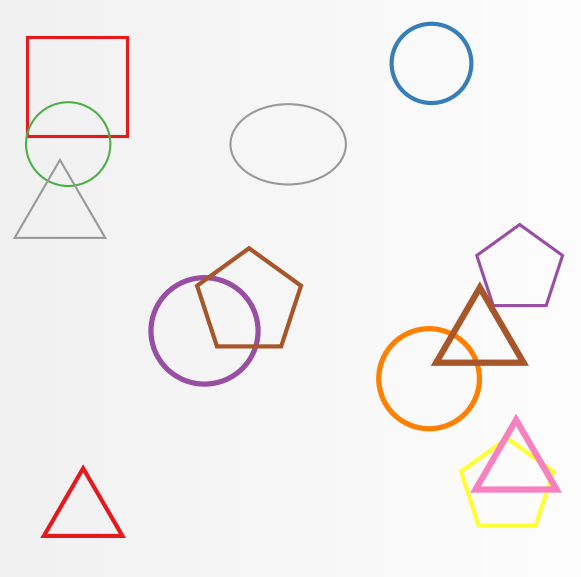[{"shape": "square", "thickness": 1.5, "radius": 0.43, "center": [0.132, 0.849]}, {"shape": "triangle", "thickness": 2, "radius": 0.39, "center": [0.143, 0.11]}, {"shape": "circle", "thickness": 2, "radius": 0.34, "center": [0.742, 0.889]}, {"shape": "circle", "thickness": 1, "radius": 0.36, "center": [0.117, 0.75]}, {"shape": "pentagon", "thickness": 1.5, "radius": 0.39, "center": [0.894, 0.533]}, {"shape": "circle", "thickness": 2.5, "radius": 0.46, "center": [0.352, 0.426]}, {"shape": "circle", "thickness": 2.5, "radius": 0.43, "center": [0.738, 0.343]}, {"shape": "pentagon", "thickness": 2, "radius": 0.42, "center": [0.873, 0.157]}, {"shape": "pentagon", "thickness": 2, "radius": 0.47, "center": [0.428, 0.475]}, {"shape": "triangle", "thickness": 3, "radius": 0.43, "center": [0.826, 0.414]}, {"shape": "triangle", "thickness": 3, "radius": 0.4, "center": [0.888, 0.192]}, {"shape": "oval", "thickness": 1, "radius": 0.5, "center": [0.496, 0.749]}, {"shape": "triangle", "thickness": 1, "radius": 0.45, "center": [0.103, 0.632]}]